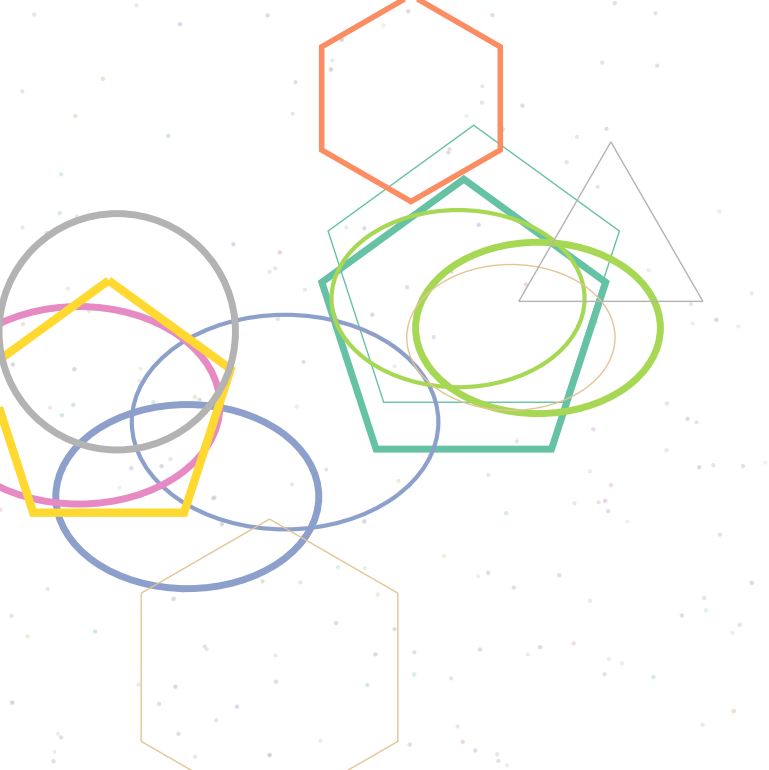[{"shape": "pentagon", "thickness": 0.5, "radius": 0.99, "center": [0.615, 0.638]}, {"shape": "pentagon", "thickness": 2.5, "radius": 0.97, "center": [0.602, 0.573]}, {"shape": "hexagon", "thickness": 2, "radius": 0.67, "center": [0.534, 0.872]}, {"shape": "oval", "thickness": 2.5, "radius": 0.85, "center": [0.243, 0.355]}, {"shape": "oval", "thickness": 1.5, "radius": 1.0, "center": [0.37, 0.452]}, {"shape": "oval", "thickness": 2.5, "radius": 0.92, "center": [0.102, 0.474]}, {"shape": "oval", "thickness": 2.5, "radius": 0.79, "center": [0.699, 0.574]}, {"shape": "oval", "thickness": 1.5, "radius": 0.82, "center": [0.595, 0.612]}, {"shape": "pentagon", "thickness": 3, "radius": 0.83, "center": [0.141, 0.469]}, {"shape": "oval", "thickness": 0.5, "radius": 0.68, "center": [0.663, 0.562]}, {"shape": "hexagon", "thickness": 0.5, "radius": 0.96, "center": [0.35, 0.133]}, {"shape": "circle", "thickness": 2.5, "radius": 0.77, "center": [0.152, 0.569]}, {"shape": "triangle", "thickness": 0.5, "radius": 0.69, "center": [0.793, 0.678]}]